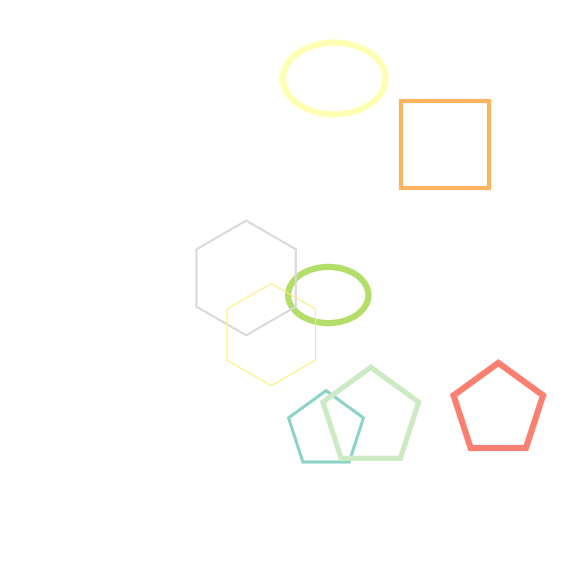[{"shape": "pentagon", "thickness": 1.5, "radius": 0.34, "center": [0.565, 0.254]}, {"shape": "oval", "thickness": 3, "radius": 0.44, "center": [0.579, 0.863]}, {"shape": "pentagon", "thickness": 3, "radius": 0.41, "center": [0.863, 0.289]}, {"shape": "square", "thickness": 2, "radius": 0.38, "center": [0.771, 0.749]}, {"shape": "oval", "thickness": 3, "radius": 0.35, "center": [0.568, 0.488]}, {"shape": "hexagon", "thickness": 1, "radius": 0.5, "center": [0.426, 0.518]}, {"shape": "pentagon", "thickness": 2.5, "radius": 0.44, "center": [0.642, 0.276]}, {"shape": "hexagon", "thickness": 0.5, "radius": 0.44, "center": [0.47, 0.42]}]